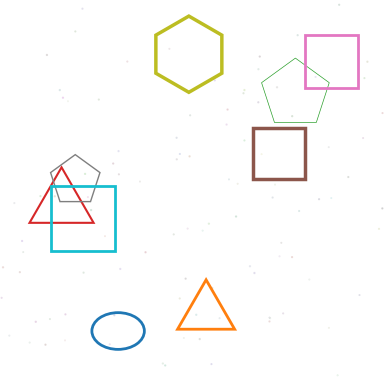[{"shape": "oval", "thickness": 2, "radius": 0.34, "center": [0.307, 0.14]}, {"shape": "triangle", "thickness": 2, "radius": 0.43, "center": [0.535, 0.188]}, {"shape": "pentagon", "thickness": 0.5, "radius": 0.46, "center": [0.767, 0.757]}, {"shape": "triangle", "thickness": 1.5, "radius": 0.48, "center": [0.16, 0.469]}, {"shape": "square", "thickness": 2.5, "radius": 0.34, "center": [0.725, 0.601]}, {"shape": "square", "thickness": 2, "radius": 0.35, "center": [0.861, 0.84]}, {"shape": "pentagon", "thickness": 1, "radius": 0.34, "center": [0.195, 0.531]}, {"shape": "hexagon", "thickness": 2.5, "radius": 0.49, "center": [0.491, 0.859]}, {"shape": "square", "thickness": 2, "radius": 0.42, "center": [0.216, 0.432]}]